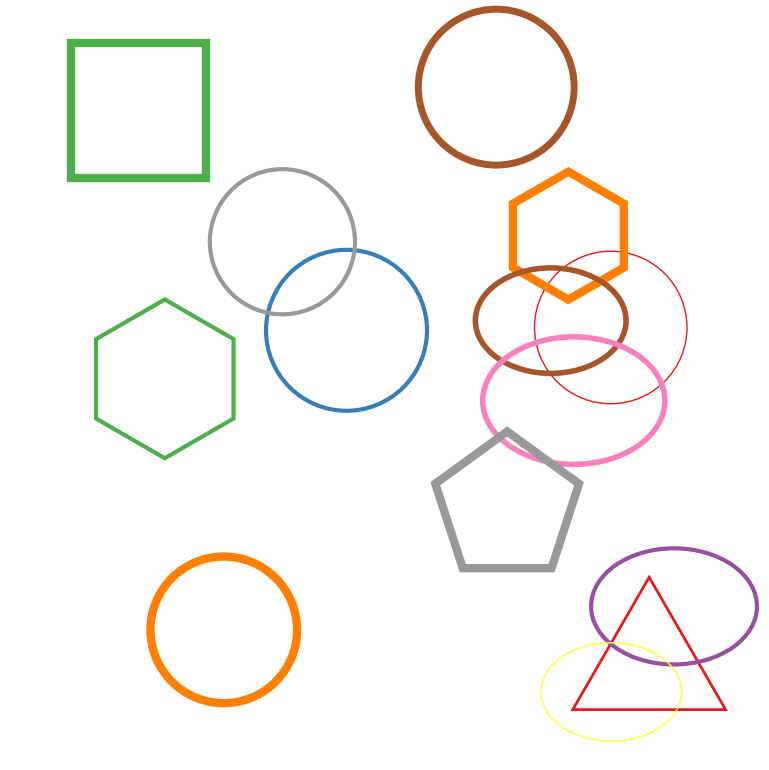[{"shape": "triangle", "thickness": 1, "radius": 0.57, "center": [0.843, 0.136]}, {"shape": "circle", "thickness": 0.5, "radius": 0.5, "center": [0.793, 0.575]}, {"shape": "circle", "thickness": 1.5, "radius": 0.52, "center": [0.45, 0.571]}, {"shape": "square", "thickness": 3, "radius": 0.44, "center": [0.18, 0.856]}, {"shape": "hexagon", "thickness": 1.5, "radius": 0.52, "center": [0.214, 0.508]}, {"shape": "oval", "thickness": 1.5, "radius": 0.54, "center": [0.875, 0.212]}, {"shape": "hexagon", "thickness": 3, "radius": 0.42, "center": [0.738, 0.694]}, {"shape": "circle", "thickness": 3, "radius": 0.48, "center": [0.291, 0.182]}, {"shape": "oval", "thickness": 0.5, "radius": 0.46, "center": [0.794, 0.101]}, {"shape": "circle", "thickness": 2.5, "radius": 0.51, "center": [0.644, 0.887]}, {"shape": "oval", "thickness": 2, "radius": 0.49, "center": [0.715, 0.584]}, {"shape": "oval", "thickness": 2, "radius": 0.59, "center": [0.745, 0.48]}, {"shape": "pentagon", "thickness": 3, "radius": 0.49, "center": [0.659, 0.341]}, {"shape": "circle", "thickness": 1.5, "radius": 0.47, "center": [0.367, 0.686]}]